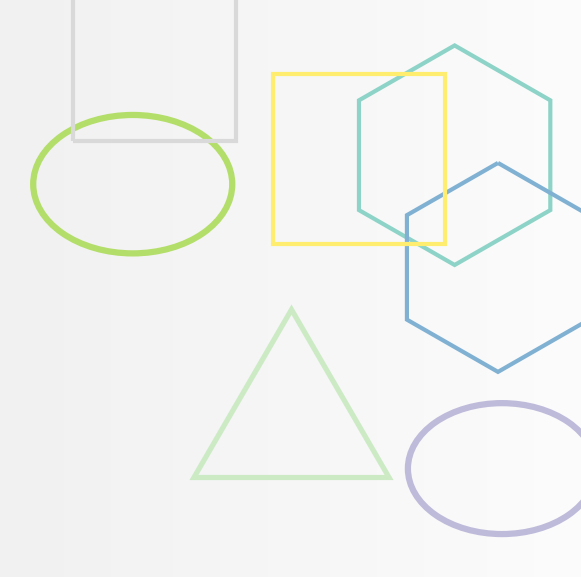[{"shape": "hexagon", "thickness": 2, "radius": 0.95, "center": [0.782, 0.73]}, {"shape": "oval", "thickness": 3, "radius": 0.81, "center": [0.864, 0.188]}, {"shape": "hexagon", "thickness": 2, "radius": 0.9, "center": [0.857, 0.536]}, {"shape": "oval", "thickness": 3, "radius": 0.86, "center": [0.228, 0.68]}, {"shape": "square", "thickness": 2, "radius": 0.7, "center": [0.266, 0.894]}, {"shape": "triangle", "thickness": 2.5, "radius": 0.97, "center": [0.502, 0.269]}, {"shape": "square", "thickness": 2, "radius": 0.74, "center": [0.618, 0.724]}]